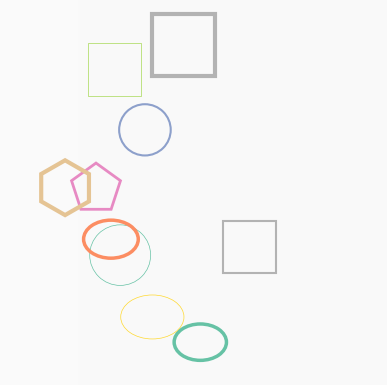[{"shape": "oval", "thickness": 2.5, "radius": 0.34, "center": [0.517, 0.111]}, {"shape": "circle", "thickness": 0.5, "radius": 0.39, "center": [0.31, 0.337]}, {"shape": "oval", "thickness": 2.5, "radius": 0.35, "center": [0.286, 0.379]}, {"shape": "circle", "thickness": 1.5, "radius": 0.33, "center": [0.374, 0.663]}, {"shape": "pentagon", "thickness": 2, "radius": 0.33, "center": [0.248, 0.51]}, {"shape": "square", "thickness": 0.5, "radius": 0.34, "center": [0.295, 0.819]}, {"shape": "oval", "thickness": 0.5, "radius": 0.41, "center": [0.393, 0.177]}, {"shape": "hexagon", "thickness": 3, "radius": 0.36, "center": [0.168, 0.512]}, {"shape": "square", "thickness": 1.5, "radius": 0.34, "center": [0.644, 0.359]}, {"shape": "square", "thickness": 3, "radius": 0.41, "center": [0.473, 0.883]}]